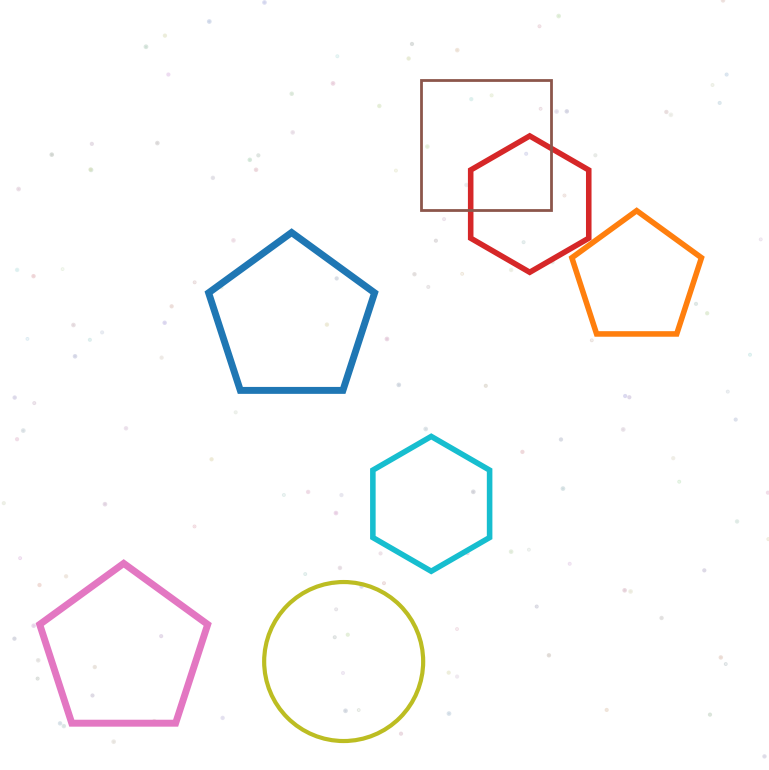[{"shape": "pentagon", "thickness": 2.5, "radius": 0.57, "center": [0.379, 0.585]}, {"shape": "pentagon", "thickness": 2, "radius": 0.44, "center": [0.827, 0.638]}, {"shape": "hexagon", "thickness": 2, "radius": 0.44, "center": [0.688, 0.735]}, {"shape": "square", "thickness": 1, "radius": 0.42, "center": [0.631, 0.812]}, {"shape": "pentagon", "thickness": 2.5, "radius": 0.57, "center": [0.161, 0.154]}, {"shape": "circle", "thickness": 1.5, "radius": 0.52, "center": [0.446, 0.141]}, {"shape": "hexagon", "thickness": 2, "radius": 0.44, "center": [0.56, 0.346]}]